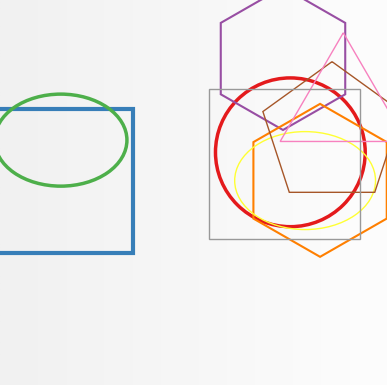[{"shape": "circle", "thickness": 2.5, "radius": 0.97, "center": [0.749, 0.604]}, {"shape": "square", "thickness": 3, "radius": 0.93, "center": [0.157, 0.53]}, {"shape": "oval", "thickness": 2.5, "radius": 0.85, "center": [0.157, 0.636]}, {"shape": "hexagon", "thickness": 1.5, "radius": 0.93, "center": [0.73, 0.848]}, {"shape": "hexagon", "thickness": 1.5, "radius": 0.99, "center": [0.826, 0.532]}, {"shape": "oval", "thickness": 1, "radius": 0.91, "center": [0.787, 0.531]}, {"shape": "pentagon", "thickness": 1, "radius": 0.94, "center": [0.857, 0.652]}, {"shape": "triangle", "thickness": 1, "radius": 0.94, "center": [0.886, 0.727]}, {"shape": "square", "thickness": 1, "radius": 0.97, "center": [0.734, 0.574]}]